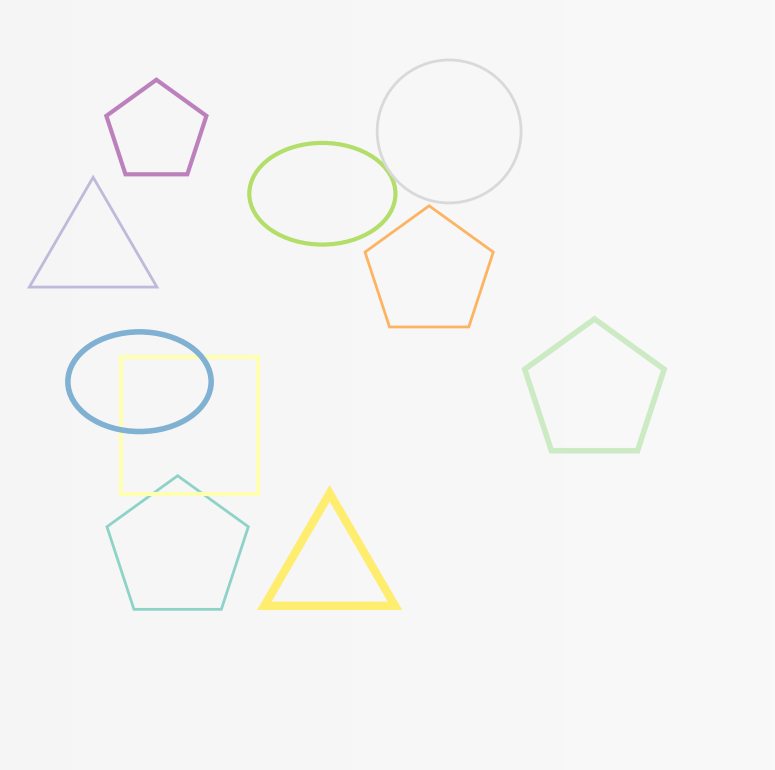[{"shape": "pentagon", "thickness": 1, "radius": 0.48, "center": [0.229, 0.286]}, {"shape": "square", "thickness": 1.5, "radius": 0.44, "center": [0.244, 0.447]}, {"shape": "triangle", "thickness": 1, "radius": 0.48, "center": [0.12, 0.675]}, {"shape": "oval", "thickness": 2, "radius": 0.46, "center": [0.18, 0.504]}, {"shape": "pentagon", "thickness": 1, "radius": 0.44, "center": [0.554, 0.646]}, {"shape": "oval", "thickness": 1.5, "radius": 0.47, "center": [0.416, 0.748]}, {"shape": "circle", "thickness": 1, "radius": 0.46, "center": [0.58, 0.829]}, {"shape": "pentagon", "thickness": 1.5, "radius": 0.34, "center": [0.202, 0.829]}, {"shape": "pentagon", "thickness": 2, "radius": 0.47, "center": [0.767, 0.491]}, {"shape": "triangle", "thickness": 3, "radius": 0.49, "center": [0.425, 0.262]}]